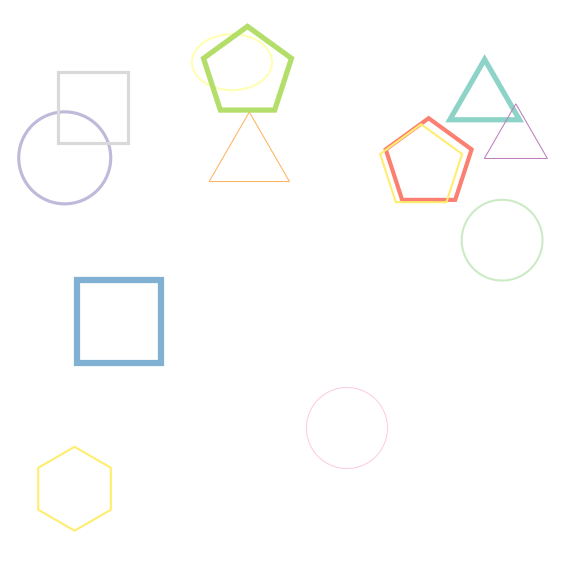[{"shape": "triangle", "thickness": 2.5, "radius": 0.35, "center": [0.839, 0.827]}, {"shape": "oval", "thickness": 1, "radius": 0.35, "center": [0.402, 0.891]}, {"shape": "circle", "thickness": 1.5, "radius": 0.4, "center": [0.112, 0.726]}, {"shape": "pentagon", "thickness": 2, "radius": 0.39, "center": [0.742, 0.716]}, {"shape": "square", "thickness": 3, "radius": 0.36, "center": [0.206, 0.443]}, {"shape": "triangle", "thickness": 0.5, "radius": 0.4, "center": [0.432, 0.725]}, {"shape": "pentagon", "thickness": 2.5, "radius": 0.4, "center": [0.429, 0.873]}, {"shape": "circle", "thickness": 0.5, "radius": 0.35, "center": [0.601, 0.258]}, {"shape": "square", "thickness": 1.5, "radius": 0.3, "center": [0.161, 0.813]}, {"shape": "triangle", "thickness": 0.5, "radius": 0.32, "center": [0.893, 0.756]}, {"shape": "circle", "thickness": 1, "radius": 0.35, "center": [0.869, 0.583]}, {"shape": "hexagon", "thickness": 1, "radius": 0.36, "center": [0.129, 0.153]}, {"shape": "pentagon", "thickness": 1, "radius": 0.37, "center": [0.729, 0.709]}]